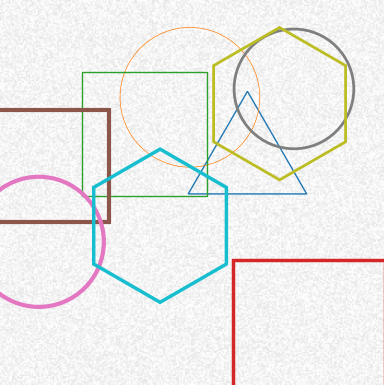[{"shape": "triangle", "thickness": 1, "radius": 0.89, "center": [0.643, 0.585]}, {"shape": "circle", "thickness": 0.5, "radius": 0.91, "center": [0.493, 0.747]}, {"shape": "square", "thickness": 1, "radius": 0.81, "center": [0.375, 0.652]}, {"shape": "square", "thickness": 2.5, "radius": 0.99, "center": [0.802, 0.127]}, {"shape": "square", "thickness": 3, "radius": 0.73, "center": [0.138, 0.57]}, {"shape": "circle", "thickness": 3, "radius": 0.84, "center": [0.101, 0.372]}, {"shape": "circle", "thickness": 2, "radius": 0.78, "center": [0.763, 0.769]}, {"shape": "hexagon", "thickness": 2, "radius": 0.99, "center": [0.726, 0.731]}, {"shape": "hexagon", "thickness": 2.5, "radius": 0.99, "center": [0.416, 0.414]}]